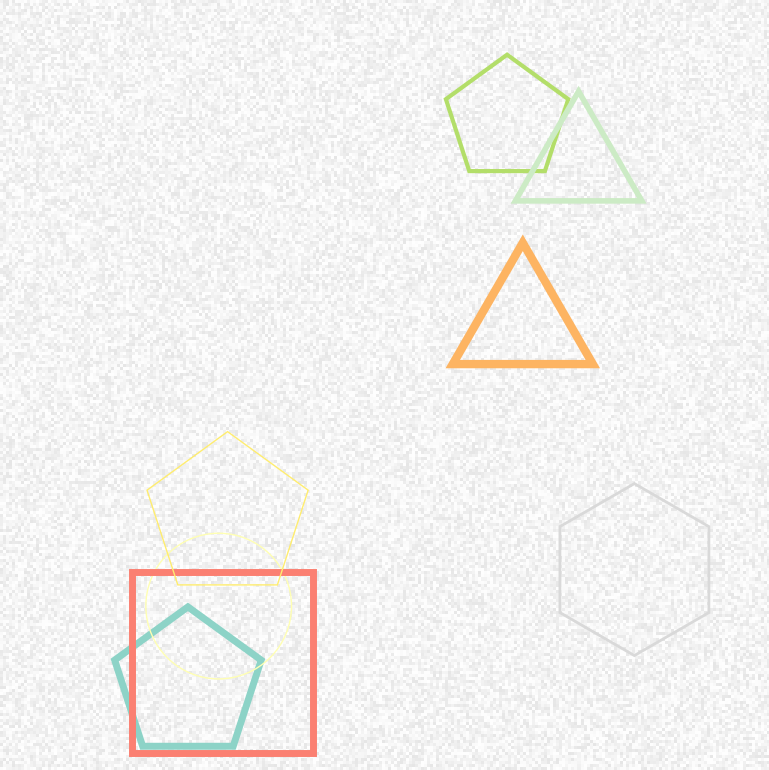[{"shape": "pentagon", "thickness": 2.5, "radius": 0.5, "center": [0.244, 0.112]}, {"shape": "circle", "thickness": 0.5, "radius": 0.47, "center": [0.284, 0.213]}, {"shape": "square", "thickness": 2.5, "radius": 0.59, "center": [0.289, 0.14]}, {"shape": "triangle", "thickness": 3, "radius": 0.53, "center": [0.679, 0.58]}, {"shape": "pentagon", "thickness": 1.5, "radius": 0.42, "center": [0.659, 0.845]}, {"shape": "hexagon", "thickness": 1, "radius": 0.56, "center": [0.824, 0.26]}, {"shape": "triangle", "thickness": 2, "radius": 0.47, "center": [0.751, 0.787]}, {"shape": "pentagon", "thickness": 0.5, "radius": 0.55, "center": [0.296, 0.329]}]